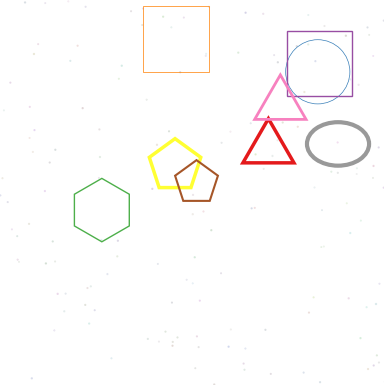[{"shape": "triangle", "thickness": 2.5, "radius": 0.38, "center": [0.697, 0.615]}, {"shape": "circle", "thickness": 0.5, "radius": 0.42, "center": [0.825, 0.814]}, {"shape": "hexagon", "thickness": 1, "radius": 0.41, "center": [0.265, 0.454]}, {"shape": "square", "thickness": 1, "radius": 0.42, "center": [0.83, 0.835]}, {"shape": "square", "thickness": 0.5, "radius": 0.43, "center": [0.457, 0.898]}, {"shape": "pentagon", "thickness": 2.5, "radius": 0.35, "center": [0.455, 0.57]}, {"shape": "pentagon", "thickness": 1.5, "radius": 0.29, "center": [0.51, 0.526]}, {"shape": "triangle", "thickness": 2, "radius": 0.39, "center": [0.728, 0.728]}, {"shape": "oval", "thickness": 3, "radius": 0.4, "center": [0.878, 0.626]}]